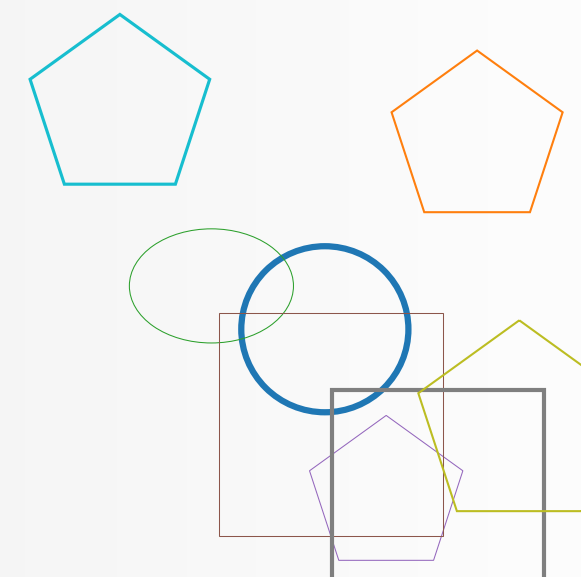[{"shape": "circle", "thickness": 3, "radius": 0.72, "center": [0.559, 0.429]}, {"shape": "pentagon", "thickness": 1, "radius": 0.77, "center": [0.821, 0.757]}, {"shape": "oval", "thickness": 0.5, "radius": 0.71, "center": [0.364, 0.504]}, {"shape": "pentagon", "thickness": 0.5, "radius": 0.69, "center": [0.664, 0.141]}, {"shape": "square", "thickness": 0.5, "radius": 0.96, "center": [0.57, 0.264]}, {"shape": "square", "thickness": 2, "radius": 0.91, "center": [0.754, 0.142]}, {"shape": "pentagon", "thickness": 1, "radius": 0.91, "center": [0.893, 0.262]}, {"shape": "pentagon", "thickness": 1.5, "radius": 0.81, "center": [0.206, 0.812]}]